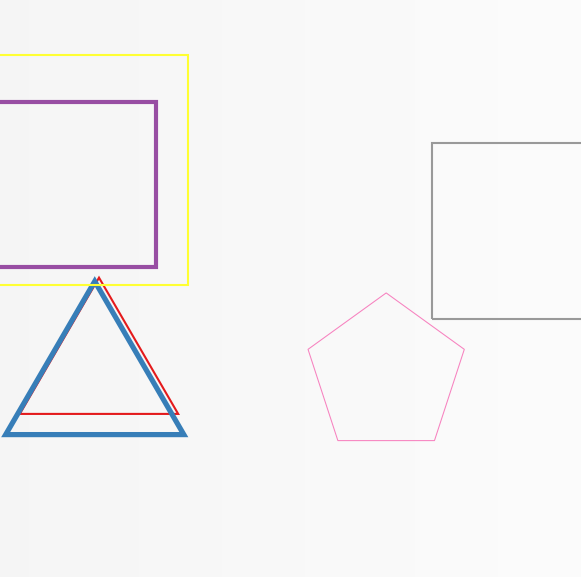[{"shape": "triangle", "thickness": 1, "radius": 0.79, "center": [0.17, 0.361]}, {"shape": "triangle", "thickness": 2.5, "radius": 0.88, "center": [0.163, 0.335]}, {"shape": "square", "thickness": 2, "radius": 0.72, "center": [0.125, 0.68]}, {"shape": "square", "thickness": 1, "radius": 0.99, "center": [0.125, 0.705]}, {"shape": "pentagon", "thickness": 0.5, "radius": 0.71, "center": [0.664, 0.351]}, {"shape": "square", "thickness": 1, "radius": 0.76, "center": [0.896, 0.599]}]